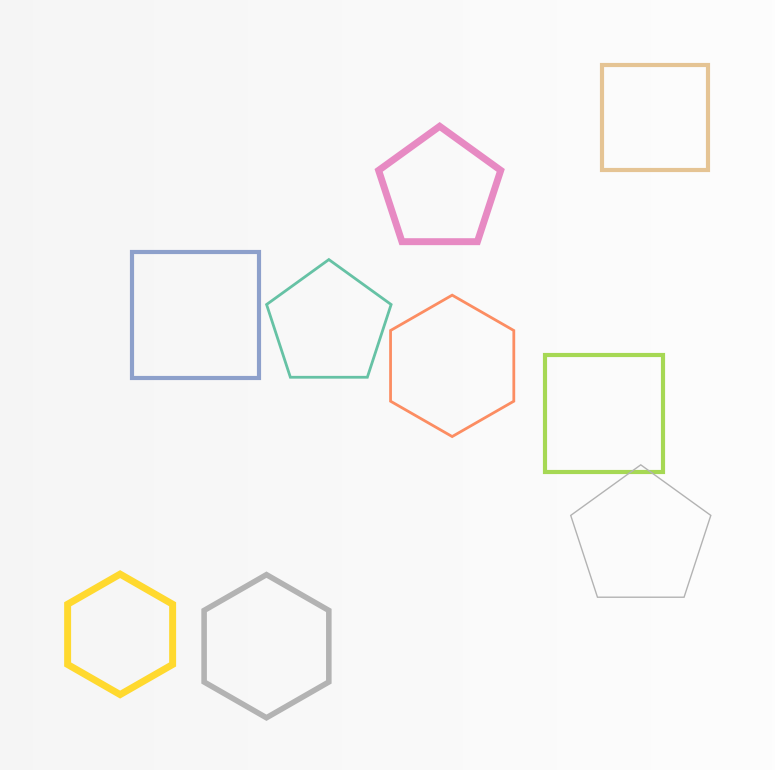[{"shape": "pentagon", "thickness": 1, "radius": 0.42, "center": [0.424, 0.578]}, {"shape": "hexagon", "thickness": 1, "radius": 0.46, "center": [0.583, 0.525]}, {"shape": "square", "thickness": 1.5, "radius": 0.41, "center": [0.253, 0.591]}, {"shape": "pentagon", "thickness": 2.5, "radius": 0.41, "center": [0.567, 0.753]}, {"shape": "square", "thickness": 1.5, "radius": 0.38, "center": [0.779, 0.463]}, {"shape": "hexagon", "thickness": 2.5, "radius": 0.39, "center": [0.155, 0.176]}, {"shape": "square", "thickness": 1.5, "radius": 0.34, "center": [0.845, 0.848]}, {"shape": "pentagon", "thickness": 0.5, "radius": 0.48, "center": [0.827, 0.301]}, {"shape": "hexagon", "thickness": 2, "radius": 0.46, "center": [0.344, 0.161]}]